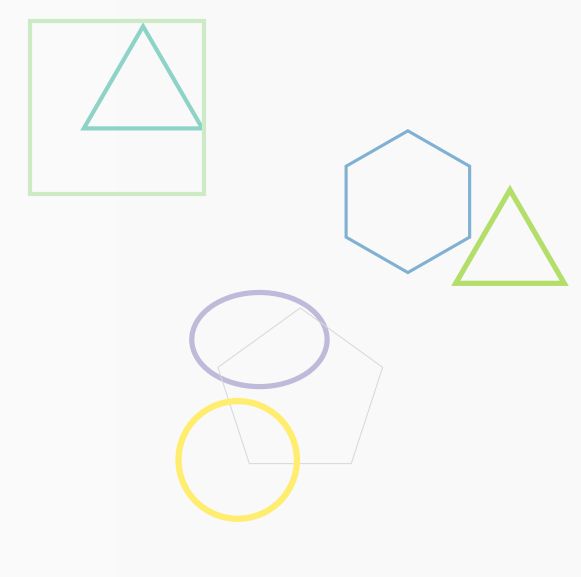[{"shape": "triangle", "thickness": 2, "radius": 0.59, "center": [0.246, 0.836]}, {"shape": "oval", "thickness": 2.5, "radius": 0.58, "center": [0.446, 0.411]}, {"shape": "hexagon", "thickness": 1.5, "radius": 0.61, "center": [0.702, 0.65]}, {"shape": "triangle", "thickness": 2.5, "radius": 0.54, "center": [0.877, 0.562]}, {"shape": "pentagon", "thickness": 0.5, "radius": 0.75, "center": [0.517, 0.317]}, {"shape": "square", "thickness": 2, "radius": 0.75, "center": [0.201, 0.813]}, {"shape": "circle", "thickness": 3, "radius": 0.51, "center": [0.409, 0.203]}]